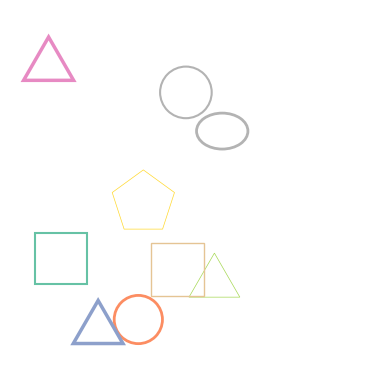[{"shape": "square", "thickness": 1.5, "radius": 0.33, "center": [0.158, 0.328]}, {"shape": "circle", "thickness": 2, "radius": 0.31, "center": [0.359, 0.17]}, {"shape": "triangle", "thickness": 2.5, "radius": 0.37, "center": [0.255, 0.145]}, {"shape": "triangle", "thickness": 2.5, "radius": 0.38, "center": [0.126, 0.829]}, {"shape": "triangle", "thickness": 0.5, "radius": 0.38, "center": [0.557, 0.266]}, {"shape": "pentagon", "thickness": 0.5, "radius": 0.43, "center": [0.372, 0.474]}, {"shape": "square", "thickness": 1, "radius": 0.35, "center": [0.462, 0.3]}, {"shape": "oval", "thickness": 2, "radius": 0.33, "center": [0.577, 0.66]}, {"shape": "circle", "thickness": 1.5, "radius": 0.34, "center": [0.483, 0.76]}]